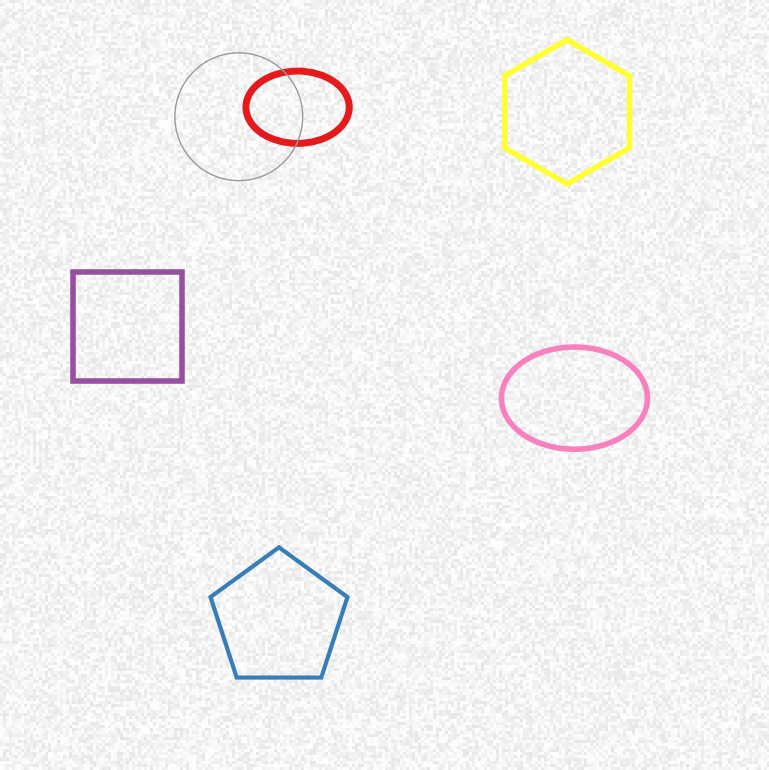[{"shape": "oval", "thickness": 2.5, "radius": 0.34, "center": [0.386, 0.861]}, {"shape": "pentagon", "thickness": 1.5, "radius": 0.47, "center": [0.362, 0.196]}, {"shape": "square", "thickness": 2, "radius": 0.36, "center": [0.166, 0.576]}, {"shape": "hexagon", "thickness": 2, "radius": 0.47, "center": [0.737, 0.855]}, {"shape": "oval", "thickness": 2, "radius": 0.47, "center": [0.746, 0.483]}, {"shape": "circle", "thickness": 0.5, "radius": 0.42, "center": [0.31, 0.848]}]